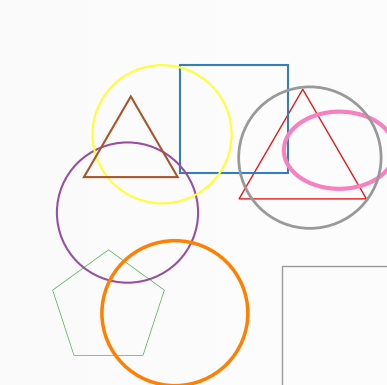[{"shape": "triangle", "thickness": 1, "radius": 0.95, "center": [0.781, 0.578]}, {"shape": "square", "thickness": 1.5, "radius": 0.7, "center": [0.604, 0.69]}, {"shape": "pentagon", "thickness": 0.5, "radius": 0.76, "center": [0.28, 0.2]}, {"shape": "circle", "thickness": 1.5, "radius": 0.91, "center": [0.329, 0.448]}, {"shape": "circle", "thickness": 2.5, "radius": 0.94, "center": [0.451, 0.187]}, {"shape": "circle", "thickness": 1.5, "radius": 0.9, "center": [0.418, 0.651]}, {"shape": "triangle", "thickness": 1.5, "radius": 0.7, "center": [0.338, 0.61]}, {"shape": "oval", "thickness": 3, "radius": 0.72, "center": [0.876, 0.61]}, {"shape": "square", "thickness": 1, "radius": 0.83, "center": [0.893, 0.144]}, {"shape": "circle", "thickness": 2, "radius": 0.92, "center": [0.8, 0.591]}]